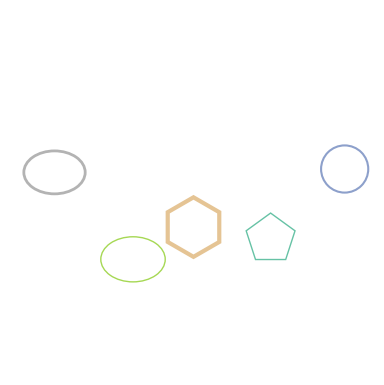[{"shape": "pentagon", "thickness": 1, "radius": 0.33, "center": [0.703, 0.38]}, {"shape": "circle", "thickness": 1.5, "radius": 0.31, "center": [0.895, 0.561]}, {"shape": "oval", "thickness": 1, "radius": 0.42, "center": [0.345, 0.326]}, {"shape": "hexagon", "thickness": 3, "radius": 0.39, "center": [0.503, 0.41]}, {"shape": "oval", "thickness": 2, "radius": 0.4, "center": [0.142, 0.552]}]